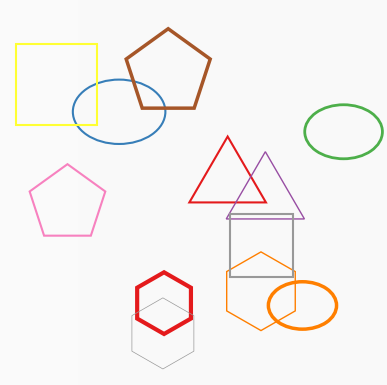[{"shape": "hexagon", "thickness": 3, "radius": 0.4, "center": [0.423, 0.213]}, {"shape": "triangle", "thickness": 1.5, "radius": 0.57, "center": [0.587, 0.531]}, {"shape": "oval", "thickness": 1.5, "radius": 0.6, "center": [0.307, 0.71]}, {"shape": "oval", "thickness": 2, "radius": 0.5, "center": [0.887, 0.658]}, {"shape": "triangle", "thickness": 1, "radius": 0.58, "center": [0.685, 0.49]}, {"shape": "oval", "thickness": 2.5, "radius": 0.44, "center": [0.781, 0.207]}, {"shape": "hexagon", "thickness": 1, "radius": 0.51, "center": [0.673, 0.244]}, {"shape": "square", "thickness": 1.5, "radius": 0.53, "center": [0.146, 0.781]}, {"shape": "pentagon", "thickness": 2.5, "radius": 0.57, "center": [0.434, 0.811]}, {"shape": "pentagon", "thickness": 1.5, "radius": 0.51, "center": [0.174, 0.471]}, {"shape": "square", "thickness": 1.5, "radius": 0.41, "center": [0.674, 0.363]}, {"shape": "hexagon", "thickness": 0.5, "radius": 0.46, "center": [0.42, 0.134]}]